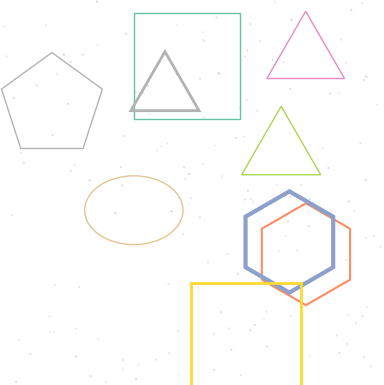[{"shape": "square", "thickness": 1, "radius": 0.69, "center": [0.487, 0.829]}, {"shape": "hexagon", "thickness": 1.5, "radius": 0.66, "center": [0.795, 0.34]}, {"shape": "hexagon", "thickness": 3, "radius": 0.66, "center": [0.752, 0.372]}, {"shape": "triangle", "thickness": 1, "radius": 0.58, "center": [0.794, 0.854]}, {"shape": "triangle", "thickness": 1, "radius": 0.59, "center": [0.73, 0.605]}, {"shape": "square", "thickness": 2, "radius": 0.71, "center": [0.639, 0.123]}, {"shape": "oval", "thickness": 1, "radius": 0.64, "center": [0.348, 0.454]}, {"shape": "pentagon", "thickness": 1, "radius": 0.69, "center": [0.135, 0.726]}, {"shape": "triangle", "thickness": 2, "radius": 0.51, "center": [0.428, 0.764]}]